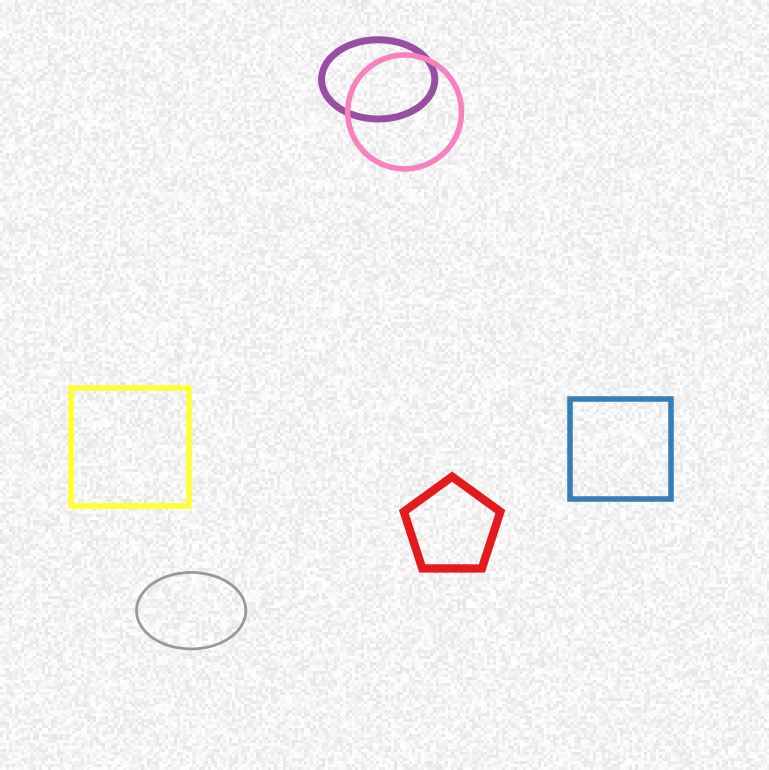[{"shape": "pentagon", "thickness": 3, "radius": 0.33, "center": [0.587, 0.315]}, {"shape": "square", "thickness": 2, "radius": 0.33, "center": [0.806, 0.417]}, {"shape": "oval", "thickness": 2.5, "radius": 0.37, "center": [0.491, 0.897]}, {"shape": "square", "thickness": 2, "radius": 0.38, "center": [0.169, 0.419]}, {"shape": "circle", "thickness": 2, "radius": 0.37, "center": [0.525, 0.855]}, {"shape": "oval", "thickness": 1, "radius": 0.35, "center": [0.248, 0.207]}]